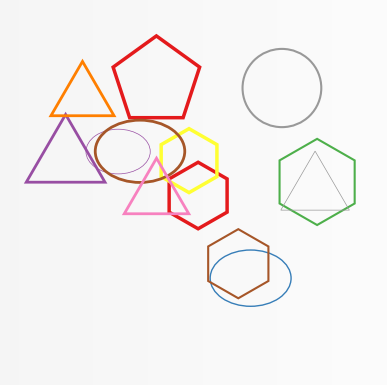[{"shape": "hexagon", "thickness": 2.5, "radius": 0.43, "center": [0.511, 0.492]}, {"shape": "pentagon", "thickness": 2.5, "radius": 0.59, "center": [0.404, 0.789]}, {"shape": "oval", "thickness": 1, "radius": 0.52, "center": [0.647, 0.278]}, {"shape": "hexagon", "thickness": 1.5, "radius": 0.56, "center": [0.818, 0.527]}, {"shape": "triangle", "thickness": 2, "radius": 0.59, "center": [0.169, 0.585]}, {"shape": "oval", "thickness": 0.5, "radius": 0.41, "center": [0.305, 0.606]}, {"shape": "triangle", "thickness": 2, "radius": 0.47, "center": [0.213, 0.746]}, {"shape": "hexagon", "thickness": 2.5, "radius": 0.42, "center": [0.488, 0.583]}, {"shape": "oval", "thickness": 2, "radius": 0.58, "center": [0.361, 0.607]}, {"shape": "hexagon", "thickness": 1.5, "radius": 0.45, "center": [0.615, 0.315]}, {"shape": "triangle", "thickness": 2, "radius": 0.48, "center": [0.404, 0.493]}, {"shape": "circle", "thickness": 1.5, "radius": 0.51, "center": [0.728, 0.771]}, {"shape": "triangle", "thickness": 0.5, "radius": 0.51, "center": [0.813, 0.505]}]